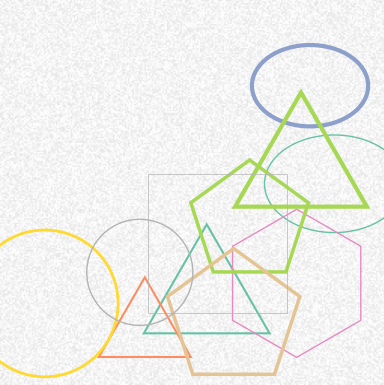[{"shape": "oval", "thickness": 1, "radius": 0.91, "center": [0.868, 0.523]}, {"shape": "triangle", "thickness": 1.5, "radius": 0.94, "center": [0.537, 0.229]}, {"shape": "triangle", "thickness": 1.5, "radius": 0.69, "center": [0.376, 0.142]}, {"shape": "oval", "thickness": 3, "radius": 0.75, "center": [0.805, 0.777]}, {"shape": "hexagon", "thickness": 1, "radius": 0.96, "center": [0.771, 0.264]}, {"shape": "triangle", "thickness": 3, "radius": 0.99, "center": [0.782, 0.562]}, {"shape": "pentagon", "thickness": 2.5, "radius": 0.8, "center": [0.648, 0.424]}, {"shape": "circle", "thickness": 2, "radius": 0.95, "center": [0.116, 0.212]}, {"shape": "pentagon", "thickness": 2.5, "radius": 0.9, "center": [0.607, 0.174]}, {"shape": "square", "thickness": 0.5, "radius": 0.9, "center": [0.564, 0.367]}, {"shape": "circle", "thickness": 1, "radius": 0.69, "center": [0.363, 0.293]}]